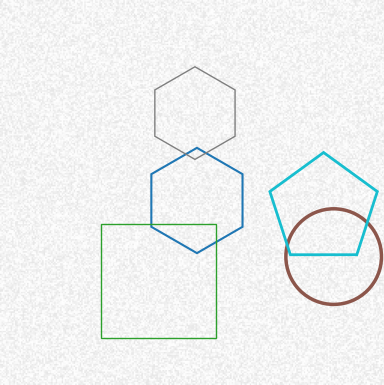[{"shape": "hexagon", "thickness": 1.5, "radius": 0.68, "center": [0.512, 0.479]}, {"shape": "square", "thickness": 1, "radius": 0.74, "center": [0.412, 0.27]}, {"shape": "circle", "thickness": 2.5, "radius": 0.62, "center": [0.867, 0.333]}, {"shape": "hexagon", "thickness": 1, "radius": 0.6, "center": [0.506, 0.706]}, {"shape": "pentagon", "thickness": 2, "radius": 0.73, "center": [0.841, 0.457]}]